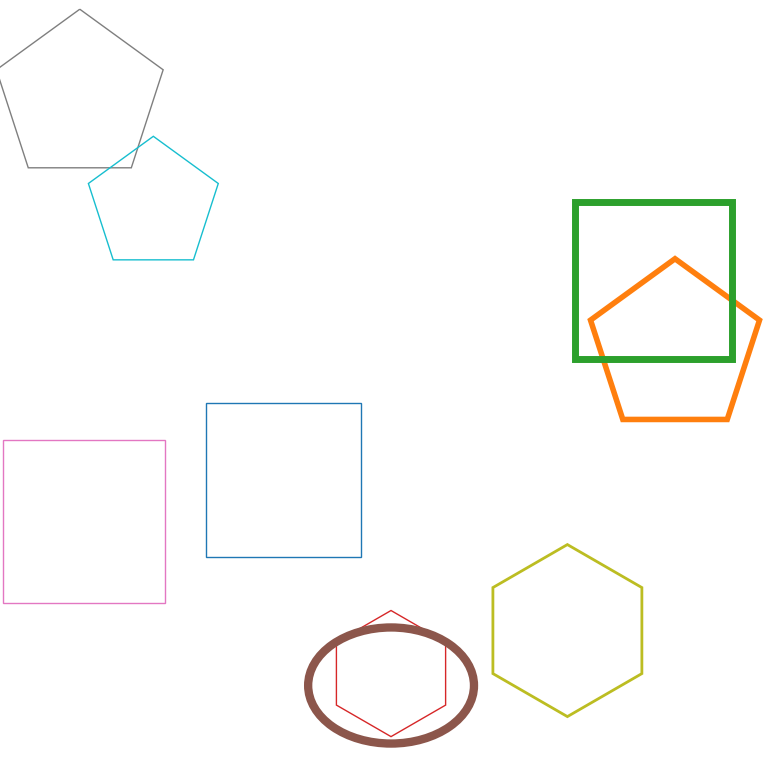[{"shape": "square", "thickness": 0.5, "radius": 0.5, "center": [0.368, 0.377]}, {"shape": "pentagon", "thickness": 2, "radius": 0.58, "center": [0.877, 0.549]}, {"shape": "square", "thickness": 2.5, "radius": 0.51, "center": [0.849, 0.635]}, {"shape": "hexagon", "thickness": 0.5, "radius": 0.41, "center": [0.508, 0.125]}, {"shape": "oval", "thickness": 3, "radius": 0.54, "center": [0.508, 0.11]}, {"shape": "square", "thickness": 0.5, "radius": 0.53, "center": [0.109, 0.323]}, {"shape": "pentagon", "thickness": 0.5, "radius": 0.57, "center": [0.104, 0.874]}, {"shape": "hexagon", "thickness": 1, "radius": 0.56, "center": [0.737, 0.181]}, {"shape": "pentagon", "thickness": 0.5, "radius": 0.44, "center": [0.199, 0.734]}]